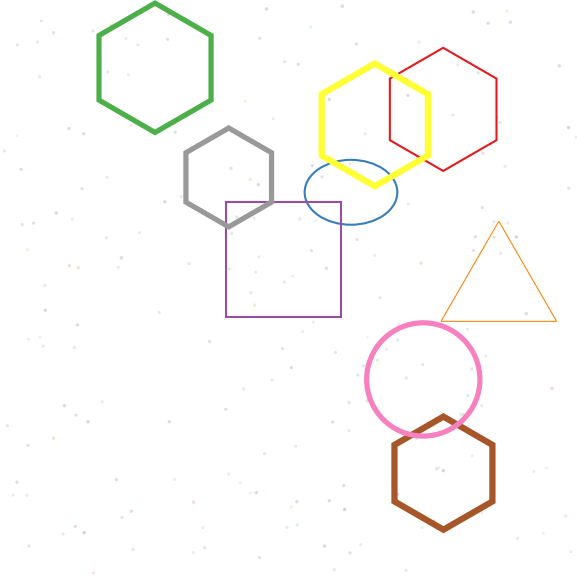[{"shape": "hexagon", "thickness": 1, "radius": 0.53, "center": [0.767, 0.81]}, {"shape": "oval", "thickness": 1, "radius": 0.4, "center": [0.608, 0.666]}, {"shape": "hexagon", "thickness": 2.5, "radius": 0.56, "center": [0.268, 0.882]}, {"shape": "square", "thickness": 1, "radius": 0.5, "center": [0.491, 0.549]}, {"shape": "triangle", "thickness": 0.5, "radius": 0.58, "center": [0.864, 0.5]}, {"shape": "hexagon", "thickness": 3, "radius": 0.53, "center": [0.649, 0.783]}, {"shape": "hexagon", "thickness": 3, "radius": 0.49, "center": [0.768, 0.18]}, {"shape": "circle", "thickness": 2.5, "radius": 0.49, "center": [0.733, 0.342]}, {"shape": "hexagon", "thickness": 2.5, "radius": 0.43, "center": [0.396, 0.692]}]